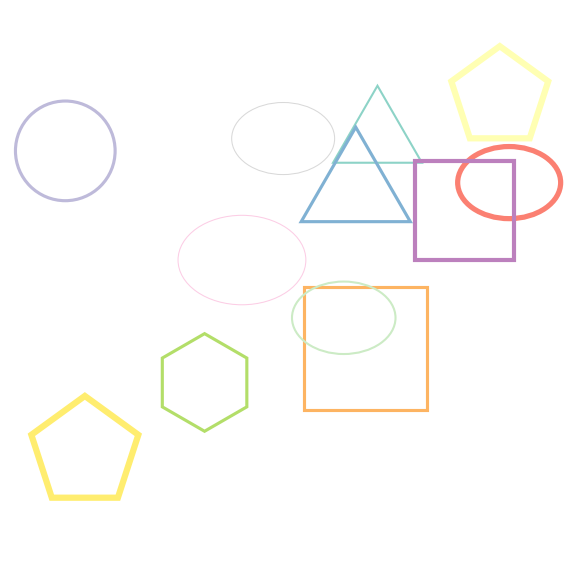[{"shape": "triangle", "thickness": 1, "radius": 0.44, "center": [0.654, 0.762]}, {"shape": "pentagon", "thickness": 3, "radius": 0.44, "center": [0.865, 0.831]}, {"shape": "circle", "thickness": 1.5, "radius": 0.43, "center": [0.113, 0.738]}, {"shape": "oval", "thickness": 2.5, "radius": 0.45, "center": [0.882, 0.683]}, {"shape": "triangle", "thickness": 1.5, "radius": 0.55, "center": [0.616, 0.67]}, {"shape": "square", "thickness": 1.5, "radius": 0.53, "center": [0.633, 0.396]}, {"shape": "hexagon", "thickness": 1.5, "radius": 0.42, "center": [0.354, 0.337]}, {"shape": "oval", "thickness": 0.5, "radius": 0.55, "center": [0.419, 0.549]}, {"shape": "oval", "thickness": 0.5, "radius": 0.45, "center": [0.49, 0.759]}, {"shape": "square", "thickness": 2, "radius": 0.43, "center": [0.804, 0.635]}, {"shape": "oval", "thickness": 1, "radius": 0.45, "center": [0.595, 0.449]}, {"shape": "pentagon", "thickness": 3, "radius": 0.49, "center": [0.147, 0.216]}]